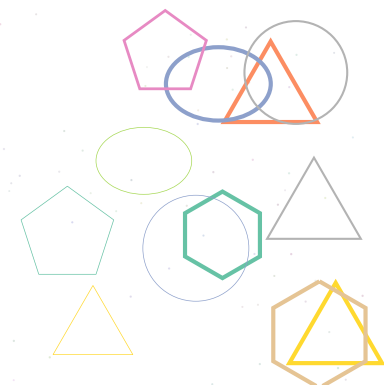[{"shape": "pentagon", "thickness": 0.5, "radius": 0.63, "center": [0.175, 0.39]}, {"shape": "hexagon", "thickness": 3, "radius": 0.56, "center": [0.578, 0.39]}, {"shape": "triangle", "thickness": 3, "radius": 0.7, "center": [0.703, 0.753]}, {"shape": "oval", "thickness": 3, "radius": 0.68, "center": [0.567, 0.782]}, {"shape": "circle", "thickness": 0.5, "radius": 0.69, "center": [0.509, 0.355]}, {"shape": "pentagon", "thickness": 2, "radius": 0.56, "center": [0.429, 0.86]}, {"shape": "oval", "thickness": 0.5, "radius": 0.62, "center": [0.374, 0.582]}, {"shape": "triangle", "thickness": 3, "radius": 0.69, "center": [0.872, 0.126]}, {"shape": "triangle", "thickness": 0.5, "radius": 0.6, "center": [0.241, 0.139]}, {"shape": "hexagon", "thickness": 3, "radius": 0.69, "center": [0.83, 0.131]}, {"shape": "circle", "thickness": 1.5, "radius": 0.67, "center": [0.768, 0.812]}, {"shape": "triangle", "thickness": 1.5, "radius": 0.7, "center": [0.815, 0.45]}]